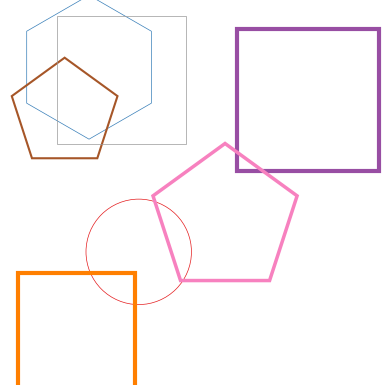[{"shape": "circle", "thickness": 0.5, "radius": 0.68, "center": [0.36, 0.346]}, {"shape": "hexagon", "thickness": 0.5, "radius": 0.93, "center": [0.231, 0.825]}, {"shape": "square", "thickness": 3, "radius": 0.92, "center": [0.799, 0.74]}, {"shape": "square", "thickness": 3, "radius": 0.76, "center": [0.199, 0.14]}, {"shape": "pentagon", "thickness": 1.5, "radius": 0.72, "center": [0.168, 0.706]}, {"shape": "pentagon", "thickness": 2.5, "radius": 0.98, "center": [0.585, 0.43]}, {"shape": "square", "thickness": 0.5, "radius": 0.83, "center": [0.316, 0.793]}]